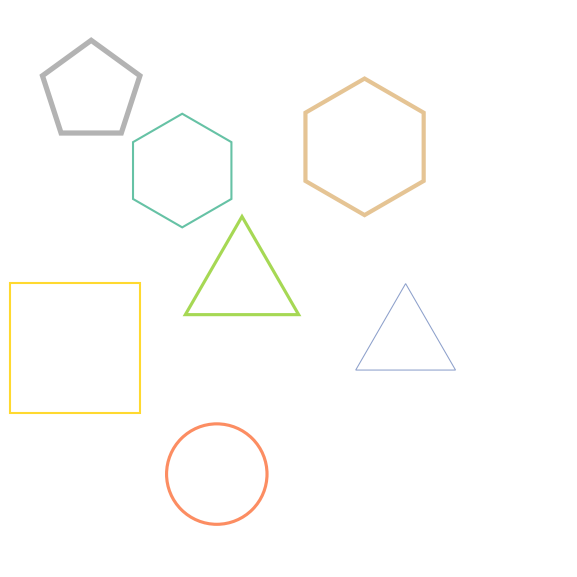[{"shape": "hexagon", "thickness": 1, "radius": 0.49, "center": [0.316, 0.704]}, {"shape": "circle", "thickness": 1.5, "radius": 0.43, "center": [0.375, 0.178]}, {"shape": "triangle", "thickness": 0.5, "radius": 0.5, "center": [0.702, 0.408]}, {"shape": "triangle", "thickness": 1.5, "radius": 0.57, "center": [0.419, 0.511]}, {"shape": "square", "thickness": 1, "radius": 0.57, "center": [0.13, 0.396]}, {"shape": "hexagon", "thickness": 2, "radius": 0.59, "center": [0.631, 0.745]}, {"shape": "pentagon", "thickness": 2.5, "radius": 0.44, "center": [0.158, 0.841]}]